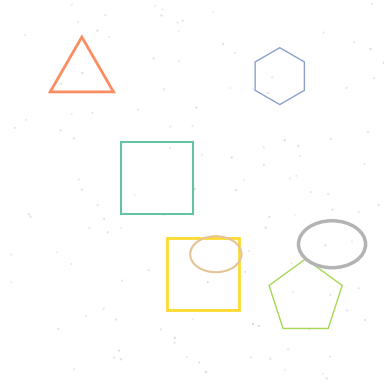[{"shape": "square", "thickness": 1.5, "radius": 0.46, "center": [0.408, 0.537]}, {"shape": "triangle", "thickness": 2, "radius": 0.47, "center": [0.213, 0.809]}, {"shape": "hexagon", "thickness": 1, "radius": 0.37, "center": [0.727, 0.802]}, {"shape": "pentagon", "thickness": 1, "radius": 0.5, "center": [0.794, 0.228]}, {"shape": "square", "thickness": 2, "radius": 0.47, "center": [0.527, 0.288]}, {"shape": "oval", "thickness": 1.5, "radius": 0.33, "center": [0.561, 0.34]}, {"shape": "oval", "thickness": 2.5, "radius": 0.44, "center": [0.862, 0.366]}]